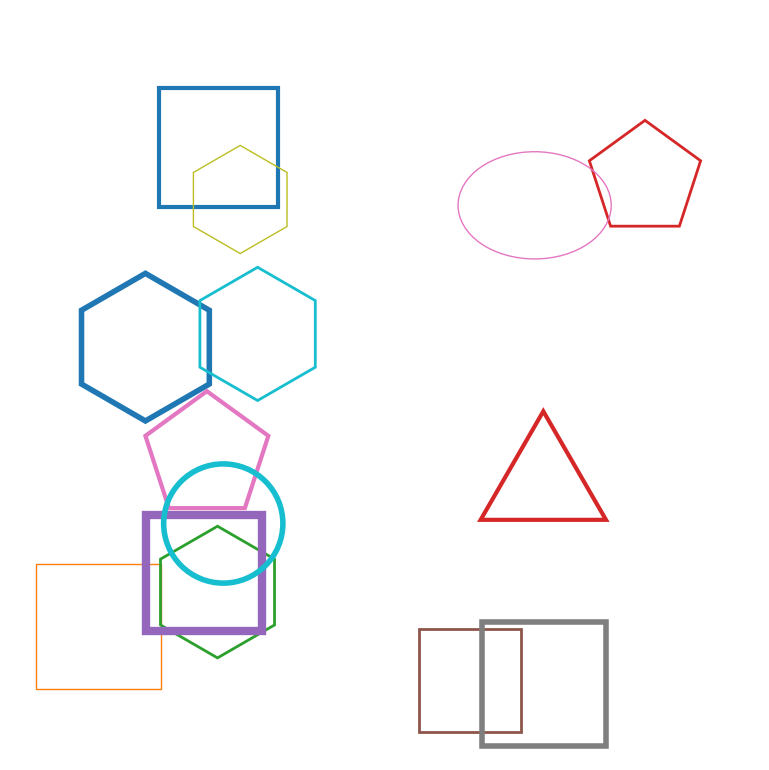[{"shape": "square", "thickness": 1.5, "radius": 0.39, "center": [0.283, 0.809]}, {"shape": "hexagon", "thickness": 2, "radius": 0.48, "center": [0.189, 0.549]}, {"shape": "square", "thickness": 0.5, "radius": 0.41, "center": [0.128, 0.186]}, {"shape": "hexagon", "thickness": 1, "radius": 0.43, "center": [0.282, 0.231]}, {"shape": "pentagon", "thickness": 1, "radius": 0.38, "center": [0.838, 0.768]}, {"shape": "triangle", "thickness": 1.5, "radius": 0.47, "center": [0.706, 0.372]}, {"shape": "square", "thickness": 3, "radius": 0.38, "center": [0.265, 0.256]}, {"shape": "square", "thickness": 1, "radius": 0.33, "center": [0.61, 0.116]}, {"shape": "oval", "thickness": 0.5, "radius": 0.5, "center": [0.694, 0.733]}, {"shape": "pentagon", "thickness": 1.5, "radius": 0.42, "center": [0.269, 0.408]}, {"shape": "square", "thickness": 2, "radius": 0.4, "center": [0.706, 0.112]}, {"shape": "hexagon", "thickness": 0.5, "radius": 0.35, "center": [0.312, 0.741]}, {"shape": "circle", "thickness": 2, "radius": 0.39, "center": [0.29, 0.32]}, {"shape": "hexagon", "thickness": 1, "radius": 0.43, "center": [0.335, 0.566]}]